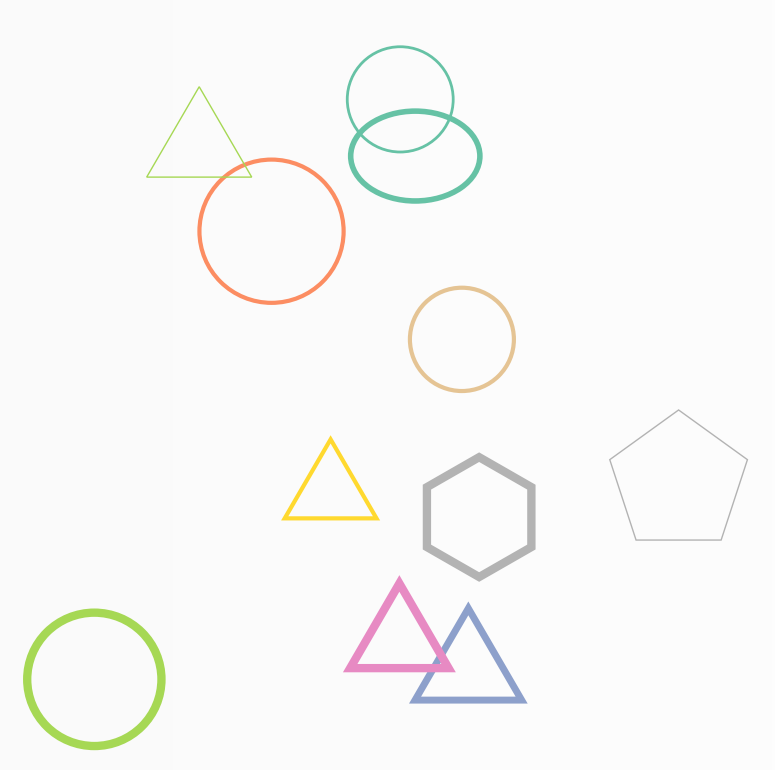[{"shape": "oval", "thickness": 2, "radius": 0.42, "center": [0.536, 0.797]}, {"shape": "circle", "thickness": 1, "radius": 0.34, "center": [0.516, 0.871]}, {"shape": "circle", "thickness": 1.5, "radius": 0.47, "center": [0.35, 0.7]}, {"shape": "triangle", "thickness": 2.5, "radius": 0.4, "center": [0.604, 0.13]}, {"shape": "triangle", "thickness": 3, "radius": 0.37, "center": [0.515, 0.169]}, {"shape": "circle", "thickness": 3, "radius": 0.43, "center": [0.122, 0.118]}, {"shape": "triangle", "thickness": 0.5, "radius": 0.39, "center": [0.257, 0.809]}, {"shape": "triangle", "thickness": 1.5, "radius": 0.34, "center": [0.427, 0.361]}, {"shape": "circle", "thickness": 1.5, "radius": 0.34, "center": [0.596, 0.559]}, {"shape": "hexagon", "thickness": 3, "radius": 0.39, "center": [0.618, 0.328]}, {"shape": "pentagon", "thickness": 0.5, "radius": 0.47, "center": [0.876, 0.374]}]